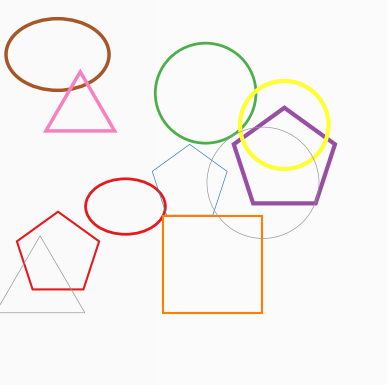[{"shape": "oval", "thickness": 2, "radius": 0.51, "center": [0.324, 0.463]}, {"shape": "pentagon", "thickness": 1.5, "radius": 0.56, "center": [0.15, 0.339]}, {"shape": "pentagon", "thickness": 0.5, "radius": 0.51, "center": [0.49, 0.523]}, {"shape": "circle", "thickness": 2, "radius": 0.65, "center": [0.531, 0.758]}, {"shape": "pentagon", "thickness": 3, "radius": 0.69, "center": [0.734, 0.583]}, {"shape": "square", "thickness": 1.5, "radius": 0.63, "center": [0.548, 0.313]}, {"shape": "circle", "thickness": 3, "radius": 0.57, "center": [0.734, 0.675]}, {"shape": "oval", "thickness": 2.5, "radius": 0.66, "center": [0.148, 0.858]}, {"shape": "triangle", "thickness": 2.5, "radius": 0.51, "center": [0.207, 0.711]}, {"shape": "circle", "thickness": 0.5, "radius": 0.72, "center": [0.679, 0.525]}, {"shape": "triangle", "thickness": 0.5, "radius": 0.67, "center": [0.104, 0.254]}]